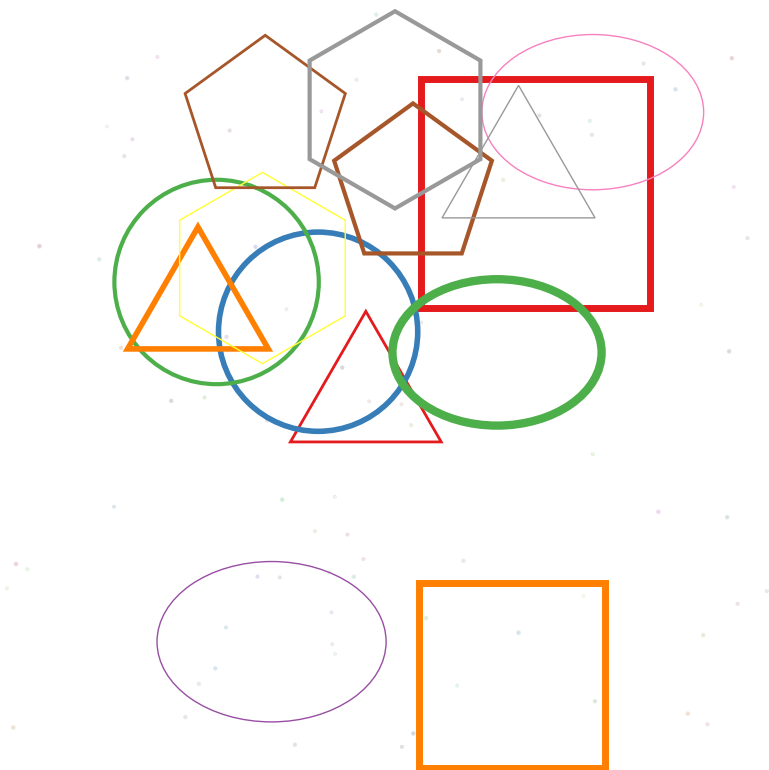[{"shape": "square", "thickness": 2.5, "radius": 0.74, "center": [0.695, 0.748]}, {"shape": "triangle", "thickness": 1, "radius": 0.57, "center": [0.475, 0.483]}, {"shape": "circle", "thickness": 2, "radius": 0.65, "center": [0.413, 0.569]}, {"shape": "circle", "thickness": 1.5, "radius": 0.66, "center": [0.281, 0.634]}, {"shape": "oval", "thickness": 3, "radius": 0.68, "center": [0.646, 0.542]}, {"shape": "oval", "thickness": 0.5, "radius": 0.74, "center": [0.353, 0.167]}, {"shape": "square", "thickness": 2.5, "radius": 0.6, "center": [0.665, 0.123]}, {"shape": "triangle", "thickness": 2, "radius": 0.53, "center": [0.257, 0.6]}, {"shape": "hexagon", "thickness": 0.5, "radius": 0.62, "center": [0.341, 0.652]}, {"shape": "pentagon", "thickness": 1, "radius": 0.55, "center": [0.344, 0.845]}, {"shape": "pentagon", "thickness": 1.5, "radius": 0.54, "center": [0.536, 0.758]}, {"shape": "oval", "thickness": 0.5, "radius": 0.72, "center": [0.77, 0.854]}, {"shape": "triangle", "thickness": 0.5, "radius": 0.57, "center": [0.673, 0.774]}, {"shape": "hexagon", "thickness": 1.5, "radius": 0.64, "center": [0.513, 0.857]}]